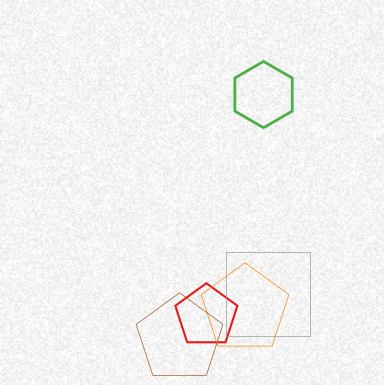[{"shape": "pentagon", "thickness": 1.5, "radius": 0.42, "center": [0.536, 0.18]}, {"shape": "hexagon", "thickness": 2, "radius": 0.43, "center": [0.685, 0.754]}, {"shape": "pentagon", "thickness": 0.5, "radius": 0.6, "center": [0.637, 0.198]}, {"shape": "pentagon", "thickness": 0.5, "radius": 0.59, "center": [0.466, 0.121]}, {"shape": "square", "thickness": 0.5, "radius": 0.55, "center": [0.696, 0.237]}]